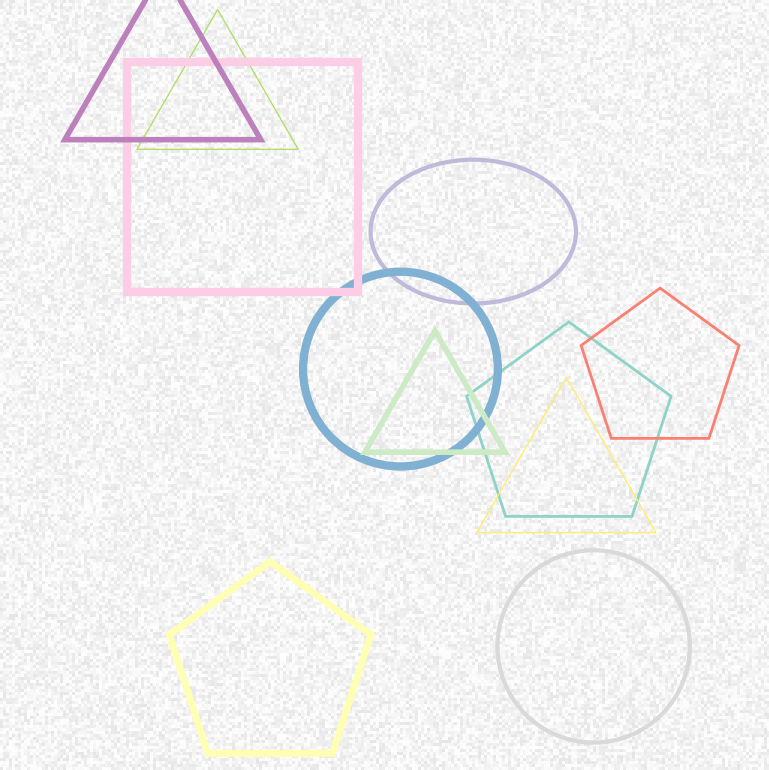[{"shape": "pentagon", "thickness": 1, "radius": 0.7, "center": [0.739, 0.442]}, {"shape": "pentagon", "thickness": 2.5, "radius": 0.69, "center": [0.351, 0.133]}, {"shape": "oval", "thickness": 1.5, "radius": 0.67, "center": [0.615, 0.699]}, {"shape": "pentagon", "thickness": 1, "radius": 0.54, "center": [0.857, 0.518]}, {"shape": "circle", "thickness": 3, "radius": 0.63, "center": [0.52, 0.521]}, {"shape": "triangle", "thickness": 0.5, "radius": 0.6, "center": [0.283, 0.867]}, {"shape": "square", "thickness": 3, "radius": 0.75, "center": [0.315, 0.77]}, {"shape": "circle", "thickness": 1.5, "radius": 0.62, "center": [0.771, 0.16]}, {"shape": "triangle", "thickness": 2, "radius": 0.73, "center": [0.211, 0.892]}, {"shape": "triangle", "thickness": 2, "radius": 0.53, "center": [0.565, 0.465]}, {"shape": "triangle", "thickness": 0.5, "radius": 0.67, "center": [0.736, 0.376]}]